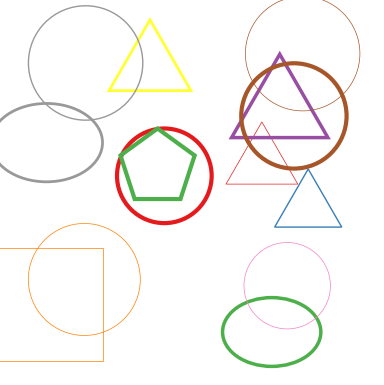[{"shape": "triangle", "thickness": 0.5, "radius": 0.54, "center": [0.68, 0.576]}, {"shape": "circle", "thickness": 3, "radius": 0.61, "center": [0.427, 0.543]}, {"shape": "triangle", "thickness": 1, "radius": 0.5, "center": [0.801, 0.46]}, {"shape": "oval", "thickness": 2.5, "radius": 0.64, "center": [0.706, 0.138]}, {"shape": "pentagon", "thickness": 3, "radius": 0.51, "center": [0.409, 0.565]}, {"shape": "triangle", "thickness": 2.5, "radius": 0.72, "center": [0.727, 0.715]}, {"shape": "circle", "thickness": 0.5, "radius": 0.73, "center": [0.219, 0.274]}, {"shape": "square", "thickness": 0.5, "radius": 0.73, "center": [0.12, 0.21]}, {"shape": "triangle", "thickness": 2, "radius": 0.61, "center": [0.39, 0.826]}, {"shape": "circle", "thickness": 3, "radius": 0.68, "center": [0.763, 0.699]}, {"shape": "circle", "thickness": 0.5, "radius": 0.74, "center": [0.786, 0.861]}, {"shape": "circle", "thickness": 0.5, "radius": 0.56, "center": [0.746, 0.258]}, {"shape": "oval", "thickness": 2, "radius": 0.73, "center": [0.121, 0.63]}, {"shape": "circle", "thickness": 1, "radius": 0.74, "center": [0.222, 0.836]}]